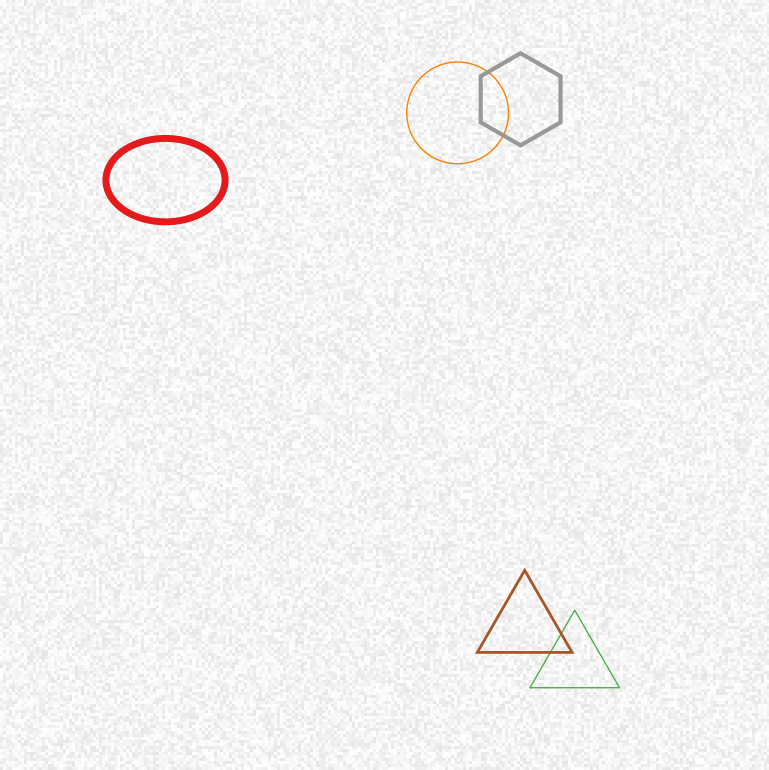[{"shape": "oval", "thickness": 2.5, "radius": 0.39, "center": [0.215, 0.766]}, {"shape": "triangle", "thickness": 0.5, "radius": 0.34, "center": [0.746, 0.14]}, {"shape": "circle", "thickness": 0.5, "radius": 0.33, "center": [0.594, 0.853]}, {"shape": "triangle", "thickness": 1, "radius": 0.36, "center": [0.681, 0.188]}, {"shape": "hexagon", "thickness": 1.5, "radius": 0.3, "center": [0.676, 0.871]}]